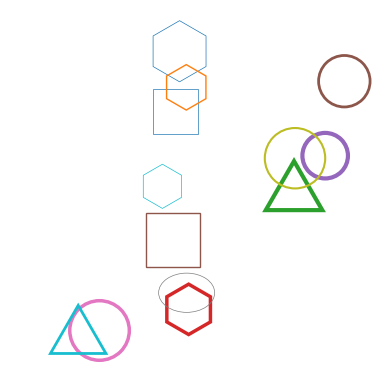[{"shape": "hexagon", "thickness": 0.5, "radius": 0.4, "center": [0.466, 0.867]}, {"shape": "square", "thickness": 0.5, "radius": 0.29, "center": [0.456, 0.711]}, {"shape": "hexagon", "thickness": 1, "radius": 0.3, "center": [0.484, 0.773]}, {"shape": "triangle", "thickness": 3, "radius": 0.42, "center": [0.764, 0.497]}, {"shape": "hexagon", "thickness": 2.5, "radius": 0.33, "center": [0.49, 0.197]}, {"shape": "circle", "thickness": 3, "radius": 0.3, "center": [0.845, 0.596]}, {"shape": "circle", "thickness": 2, "radius": 0.33, "center": [0.894, 0.789]}, {"shape": "square", "thickness": 1, "radius": 0.35, "center": [0.45, 0.376]}, {"shape": "circle", "thickness": 2.5, "radius": 0.39, "center": [0.259, 0.142]}, {"shape": "oval", "thickness": 0.5, "radius": 0.36, "center": [0.485, 0.24]}, {"shape": "circle", "thickness": 1.5, "radius": 0.39, "center": [0.766, 0.589]}, {"shape": "triangle", "thickness": 2, "radius": 0.42, "center": [0.203, 0.123]}, {"shape": "hexagon", "thickness": 0.5, "radius": 0.29, "center": [0.422, 0.516]}]